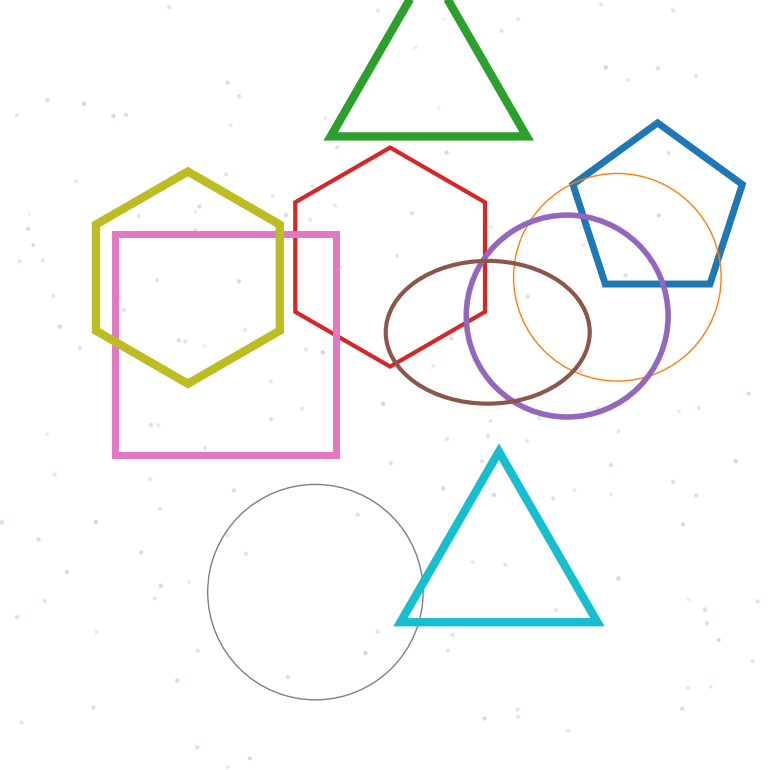[{"shape": "pentagon", "thickness": 2.5, "radius": 0.58, "center": [0.854, 0.725]}, {"shape": "circle", "thickness": 0.5, "radius": 0.67, "center": [0.802, 0.64]}, {"shape": "triangle", "thickness": 3, "radius": 0.73, "center": [0.557, 0.896]}, {"shape": "hexagon", "thickness": 1.5, "radius": 0.71, "center": [0.507, 0.666]}, {"shape": "circle", "thickness": 2, "radius": 0.66, "center": [0.737, 0.59]}, {"shape": "oval", "thickness": 1.5, "radius": 0.66, "center": [0.633, 0.568]}, {"shape": "square", "thickness": 2.5, "radius": 0.72, "center": [0.292, 0.552]}, {"shape": "circle", "thickness": 0.5, "radius": 0.7, "center": [0.41, 0.231]}, {"shape": "hexagon", "thickness": 3, "radius": 0.69, "center": [0.244, 0.639]}, {"shape": "triangle", "thickness": 3, "radius": 0.74, "center": [0.648, 0.266]}]